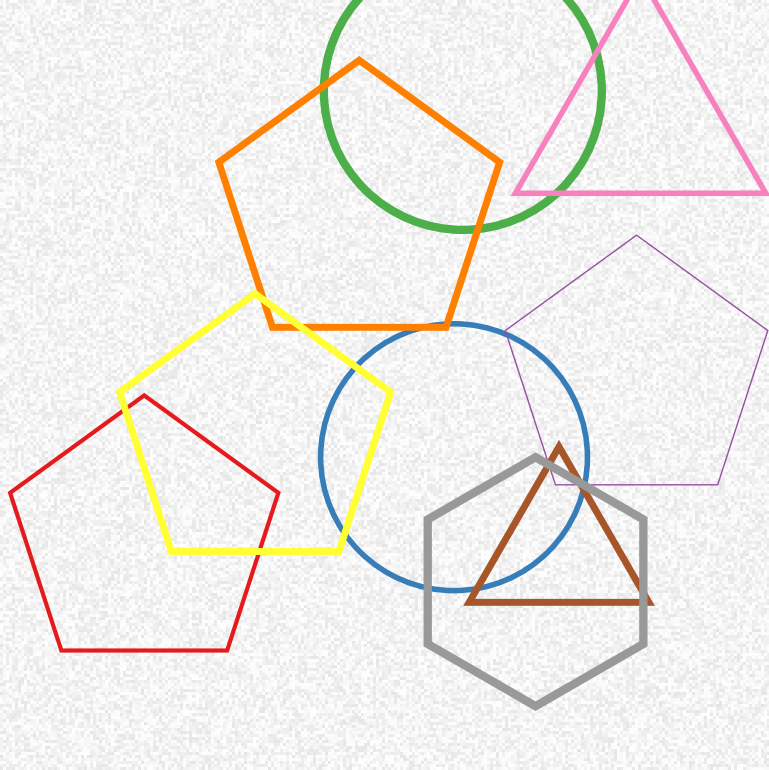[{"shape": "pentagon", "thickness": 1.5, "radius": 0.92, "center": [0.187, 0.303]}, {"shape": "circle", "thickness": 2, "radius": 0.87, "center": [0.59, 0.406]}, {"shape": "circle", "thickness": 3, "radius": 0.9, "center": [0.601, 0.882]}, {"shape": "pentagon", "thickness": 0.5, "radius": 0.9, "center": [0.827, 0.515]}, {"shape": "pentagon", "thickness": 2.5, "radius": 0.96, "center": [0.467, 0.73]}, {"shape": "pentagon", "thickness": 2.5, "radius": 0.93, "center": [0.331, 0.433]}, {"shape": "triangle", "thickness": 2.5, "radius": 0.67, "center": [0.726, 0.285]}, {"shape": "triangle", "thickness": 2, "radius": 0.94, "center": [0.832, 0.843]}, {"shape": "hexagon", "thickness": 3, "radius": 0.81, "center": [0.696, 0.245]}]